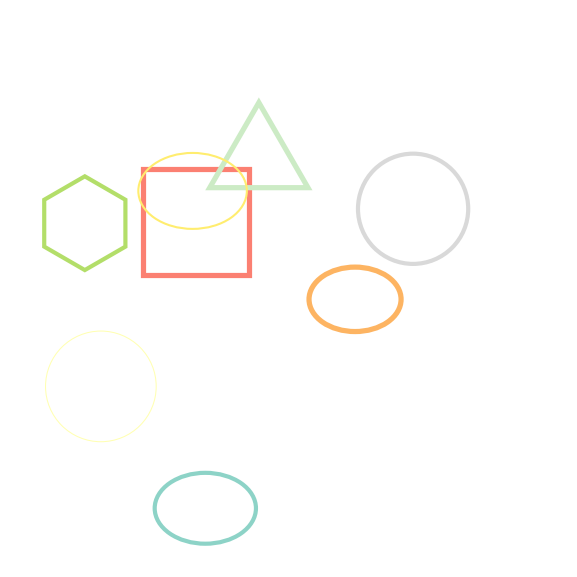[{"shape": "oval", "thickness": 2, "radius": 0.44, "center": [0.356, 0.119]}, {"shape": "circle", "thickness": 0.5, "radius": 0.48, "center": [0.175, 0.33]}, {"shape": "square", "thickness": 2.5, "radius": 0.46, "center": [0.34, 0.615]}, {"shape": "oval", "thickness": 2.5, "radius": 0.4, "center": [0.615, 0.481]}, {"shape": "hexagon", "thickness": 2, "radius": 0.41, "center": [0.147, 0.613]}, {"shape": "circle", "thickness": 2, "radius": 0.48, "center": [0.715, 0.638]}, {"shape": "triangle", "thickness": 2.5, "radius": 0.49, "center": [0.448, 0.723]}, {"shape": "oval", "thickness": 1, "radius": 0.47, "center": [0.333, 0.669]}]